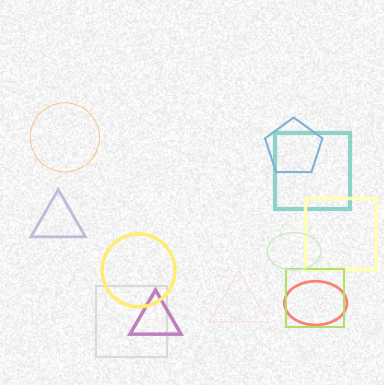[{"shape": "square", "thickness": 3, "radius": 0.49, "center": [0.812, 0.556]}, {"shape": "square", "thickness": 2.5, "radius": 0.46, "center": [0.885, 0.394]}, {"shape": "triangle", "thickness": 2, "radius": 0.41, "center": [0.151, 0.426]}, {"shape": "oval", "thickness": 2, "radius": 0.41, "center": [0.82, 0.213]}, {"shape": "pentagon", "thickness": 1.5, "radius": 0.39, "center": [0.763, 0.616]}, {"shape": "circle", "thickness": 0.5, "radius": 0.45, "center": [0.168, 0.643]}, {"shape": "square", "thickness": 1.5, "radius": 0.38, "center": [0.819, 0.225]}, {"shape": "triangle", "thickness": 0.5, "radius": 0.45, "center": [0.62, 0.209]}, {"shape": "square", "thickness": 1.5, "radius": 0.46, "center": [0.341, 0.165]}, {"shape": "triangle", "thickness": 2.5, "radius": 0.38, "center": [0.404, 0.17]}, {"shape": "oval", "thickness": 1, "radius": 0.35, "center": [0.764, 0.347]}, {"shape": "circle", "thickness": 2.5, "radius": 0.47, "center": [0.36, 0.298]}]